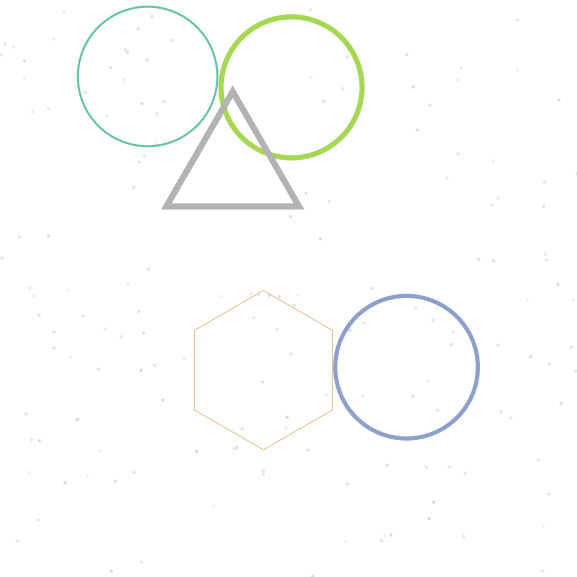[{"shape": "circle", "thickness": 1, "radius": 0.6, "center": [0.256, 0.867]}, {"shape": "circle", "thickness": 2, "radius": 0.62, "center": [0.704, 0.363]}, {"shape": "circle", "thickness": 2.5, "radius": 0.61, "center": [0.505, 0.848]}, {"shape": "hexagon", "thickness": 0.5, "radius": 0.69, "center": [0.456, 0.358]}, {"shape": "triangle", "thickness": 3, "radius": 0.66, "center": [0.403, 0.708]}]